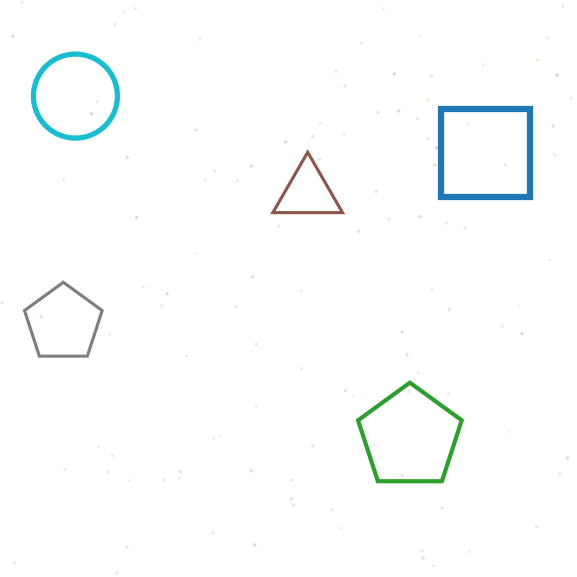[{"shape": "square", "thickness": 3, "radius": 0.38, "center": [0.841, 0.734]}, {"shape": "pentagon", "thickness": 2, "radius": 0.47, "center": [0.71, 0.242]}, {"shape": "triangle", "thickness": 1.5, "radius": 0.35, "center": [0.533, 0.666]}, {"shape": "pentagon", "thickness": 1.5, "radius": 0.35, "center": [0.11, 0.44]}, {"shape": "circle", "thickness": 2.5, "radius": 0.36, "center": [0.131, 0.833]}]